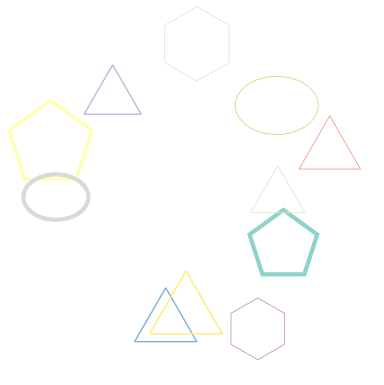[{"shape": "pentagon", "thickness": 3, "radius": 0.46, "center": [0.736, 0.362]}, {"shape": "pentagon", "thickness": 2.5, "radius": 0.57, "center": [0.131, 0.626]}, {"shape": "triangle", "thickness": 1, "radius": 0.43, "center": [0.293, 0.746]}, {"shape": "triangle", "thickness": 0.5, "radius": 0.46, "center": [0.857, 0.607]}, {"shape": "triangle", "thickness": 1, "radius": 0.47, "center": [0.43, 0.159]}, {"shape": "oval", "thickness": 0.5, "radius": 0.54, "center": [0.719, 0.726]}, {"shape": "hexagon", "thickness": 0.5, "radius": 0.48, "center": [0.512, 0.886]}, {"shape": "oval", "thickness": 3, "radius": 0.42, "center": [0.145, 0.488]}, {"shape": "hexagon", "thickness": 0.5, "radius": 0.4, "center": [0.67, 0.146]}, {"shape": "triangle", "thickness": 0.5, "radius": 0.4, "center": [0.721, 0.489]}, {"shape": "triangle", "thickness": 1, "radius": 0.55, "center": [0.483, 0.187]}]